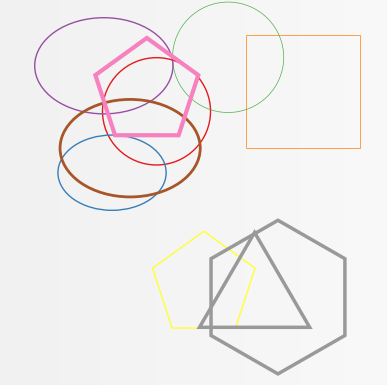[{"shape": "circle", "thickness": 1, "radius": 0.7, "center": [0.404, 0.711]}, {"shape": "oval", "thickness": 1, "radius": 0.7, "center": [0.289, 0.551]}, {"shape": "circle", "thickness": 0.5, "radius": 0.72, "center": [0.589, 0.851]}, {"shape": "oval", "thickness": 1, "radius": 0.89, "center": [0.268, 0.829]}, {"shape": "square", "thickness": 0.5, "radius": 0.73, "center": [0.783, 0.763]}, {"shape": "pentagon", "thickness": 1, "radius": 0.7, "center": [0.526, 0.26]}, {"shape": "oval", "thickness": 2, "radius": 0.9, "center": [0.336, 0.615]}, {"shape": "pentagon", "thickness": 3, "radius": 0.7, "center": [0.379, 0.762]}, {"shape": "hexagon", "thickness": 2.5, "radius": 1.0, "center": [0.717, 0.228]}, {"shape": "triangle", "thickness": 2.5, "radius": 0.82, "center": [0.657, 0.232]}]